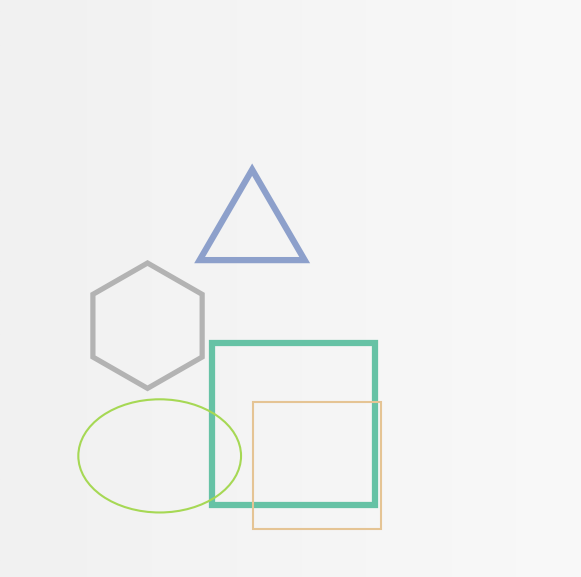[{"shape": "square", "thickness": 3, "radius": 0.7, "center": [0.505, 0.265]}, {"shape": "triangle", "thickness": 3, "radius": 0.52, "center": [0.434, 0.601]}, {"shape": "oval", "thickness": 1, "radius": 0.7, "center": [0.275, 0.21]}, {"shape": "square", "thickness": 1, "radius": 0.55, "center": [0.545, 0.193]}, {"shape": "hexagon", "thickness": 2.5, "radius": 0.54, "center": [0.254, 0.435]}]